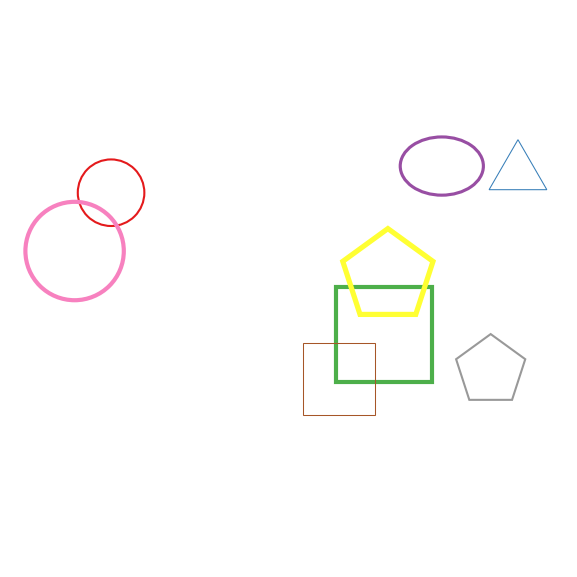[{"shape": "circle", "thickness": 1, "radius": 0.29, "center": [0.192, 0.665]}, {"shape": "triangle", "thickness": 0.5, "radius": 0.29, "center": [0.897, 0.7]}, {"shape": "square", "thickness": 2, "radius": 0.41, "center": [0.665, 0.42]}, {"shape": "oval", "thickness": 1.5, "radius": 0.36, "center": [0.765, 0.712]}, {"shape": "pentagon", "thickness": 2.5, "radius": 0.41, "center": [0.672, 0.521]}, {"shape": "square", "thickness": 0.5, "radius": 0.31, "center": [0.587, 0.343]}, {"shape": "circle", "thickness": 2, "radius": 0.43, "center": [0.129, 0.564]}, {"shape": "pentagon", "thickness": 1, "radius": 0.31, "center": [0.85, 0.358]}]